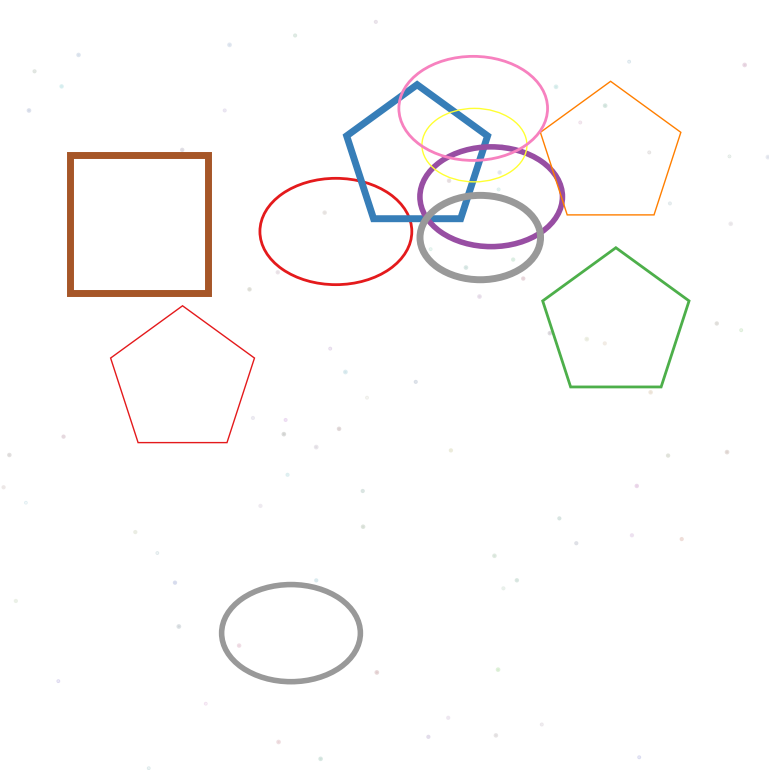[{"shape": "oval", "thickness": 1, "radius": 0.49, "center": [0.436, 0.699]}, {"shape": "pentagon", "thickness": 0.5, "radius": 0.49, "center": [0.237, 0.505]}, {"shape": "pentagon", "thickness": 2.5, "radius": 0.48, "center": [0.542, 0.794]}, {"shape": "pentagon", "thickness": 1, "radius": 0.5, "center": [0.8, 0.578]}, {"shape": "oval", "thickness": 2, "radius": 0.46, "center": [0.638, 0.744]}, {"shape": "pentagon", "thickness": 0.5, "radius": 0.48, "center": [0.793, 0.798]}, {"shape": "oval", "thickness": 0.5, "radius": 0.34, "center": [0.616, 0.812]}, {"shape": "square", "thickness": 2.5, "radius": 0.45, "center": [0.181, 0.71]}, {"shape": "oval", "thickness": 1, "radius": 0.48, "center": [0.615, 0.859]}, {"shape": "oval", "thickness": 2, "radius": 0.45, "center": [0.378, 0.178]}, {"shape": "oval", "thickness": 2.5, "radius": 0.39, "center": [0.624, 0.691]}]